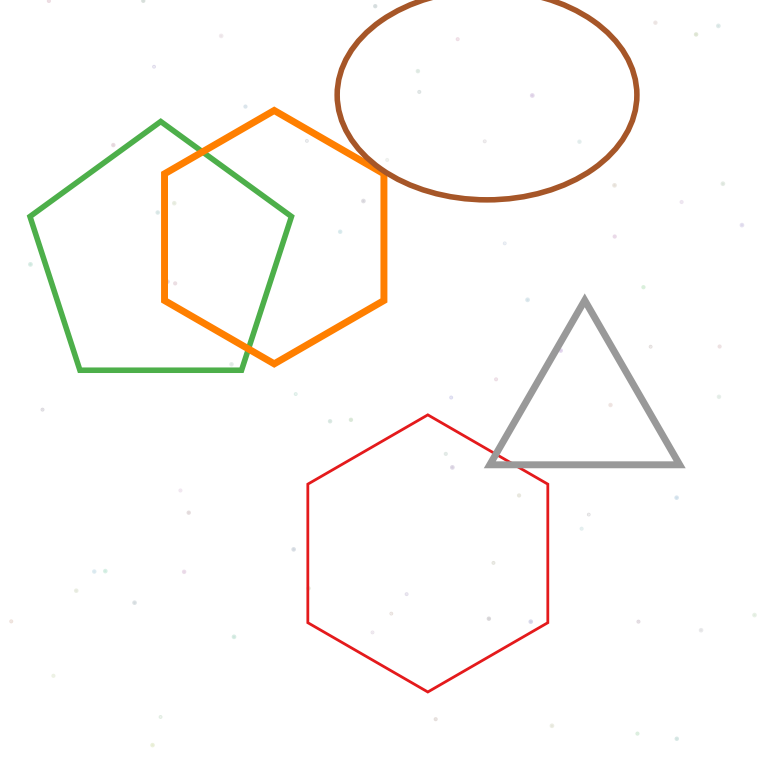[{"shape": "hexagon", "thickness": 1, "radius": 0.9, "center": [0.556, 0.281]}, {"shape": "pentagon", "thickness": 2, "radius": 0.89, "center": [0.209, 0.664]}, {"shape": "hexagon", "thickness": 2.5, "radius": 0.82, "center": [0.356, 0.692]}, {"shape": "oval", "thickness": 2, "radius": 0.97, "center": [0.633, 0.877]}, {"shape": "triangle", "thickness": 2.5, "radius": 0.71, "center": [0.759, 0.468]}]